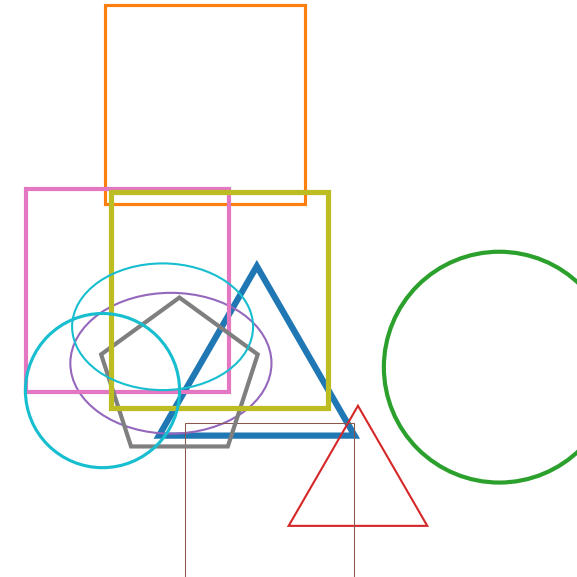[{"shape": "triangle", "thickness": 3, "radius": 0.98, "center": [0.445, 0.343]}, {"shape": "square", "thickness": 1.5, "radius": 0.86, "center": [0.355, 0.818]}, {"shape": "circle", "thickness": 2, "radius": 1.0, "center": [0.865, 0.363]}, {"shape": "triangle", "thickness": 1, "radius": 0.69, "center": [0.62, 0.158]}, {"shape": "oval", "thickness": 1, "radius": 0.87, "center": [0.296, 0.37]}, {"shape": "square", "thickness": 0.5, "radius": 0.73, "center": [0.467, 0.12]}, {"shape": "square", "thickness": 2, "radius": 0.88, "center": [0.221, 0.496]}, {"shape": "pentagon", "thickness": 2, "radius": 0.71, "center": [0.311, 0.341]}, {"shape": "square", "thickness": 2.5, "radius": 0.94, "center": [0.38, 0.48]}, {"shape": "oval", "thickness": 1, "radius": 0.78, "center": [0.282, 0.433]}, {"shape": "circle", "thickness": 1.5, "radius": 0.67, "center": [0.177, 0.323]}]